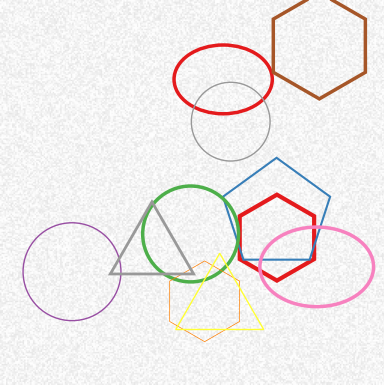[{"shape": "hexagon", "thickness": 3, "radius": 0.56, "center": [0.719, 0.383]}, {"shape": "oval", "thickness": 2.5, "radius": 0.64, "center": [0.58, 0.794]}, {"shape": "pentagon", "thickness": 1.5, "radius": 0.73, "center": [0.718, 0.444]}, {"shape": "circle", "thickness": 2.5, "radius": 0.62, "center": [0.495, 0.392]}, {"shape": "circle", "thickness": 1, "radius": 0.64, "center": [0.187, 0.294]}, {"shape": "hexagon", "thickness": 0.5, "radius": 0.52, "center": [0.532, 0.217]}, {"shape": "triangle", "thickness": 1, "radius": 0.66, "center": [0.571, 0.21]}, {"shape": "hexagon", "thickness": 2.5, "radius": 0.69, "center": [0.829, 0.881]}, {"shape": "oval", "thickness": 2.5, "radius": 0.74, "center": [0.823, 0.307]}, {"shape": "triangle", "thickness": 2, "radius": 0.62, "center": [0.395, 0.351]}, {"shape": "circle", "thickness": 1, "radius": 0.51, "center": [0.599, 0.684]}]